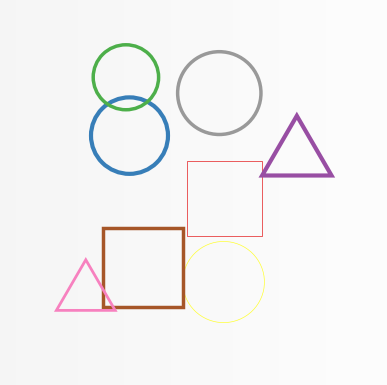[{"shape": "square", "thickness": 0.5, "radius": 0.49, "center": [0.579, 0.483]}, {"shape": "circle", "thickness": 3, "radius": 0.5, "center": [0.334, 0.648]}, {"shape": "circle", "thickness": 2.5, "radius": 0.42, "center": [0.325, 0.799]}, {"shape": "triangle", "thickness": 3, "radius": 0.52, "center": [0.766, 0.596]}, {"shape": "circle", "thickness": 0.5, "radius": 0.53, "center": [0.577, 0.267]}, {"shape": "square", "thickness": 2.5, "radius": 0.51, "center": [0.369, 0.306]}, {"shape": "triangle", "thickness": 2, "radius": 0.44, "center": [0.221, 0.238]}, {"shape": "circle", "thickness": 2.5, "radius": 0.54, "center": [0.566, 0.758]}]